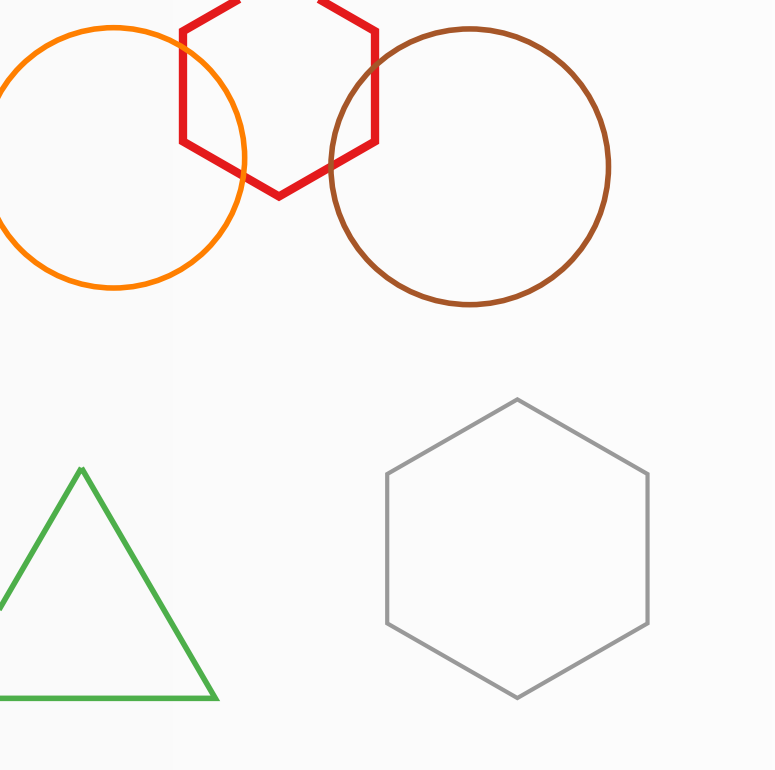[{"shape": "hexagon", "thickness": 3, "radius": 0.72, "center": [0.36, 0.888]}, {"shape": "triangle", "thickness": 2, "radius": 1.0, "center": [0.105, 0.193]}, {"shape": "circle", "thickness": 2, "radius": 0.85, "center": [0.147, 0.795]}, {"shape": "circle", "thickness": 2, "radius": 0.9, "center": [0.606, 0.783]}, {"shape": "hexagon", "thickness": 1.5, "radius": 0.97, "center": [0.668, 0.287]}]